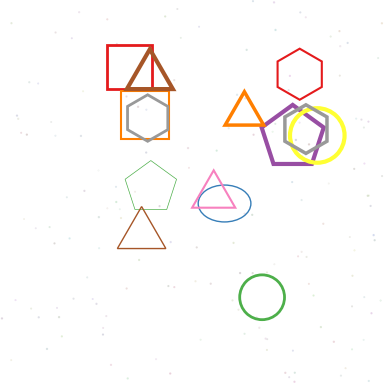[{"shape": "hexagon", "thickness": 1.5, "radius": 0.33, "center": [0.778, 0.807]}, {"shape": "square", "thickness": 2, "radius": 0.29, "center": [0.336, 0.826]}, {"shape": "oval", "thickness": 1, "radius": 0.34, "center": [0.583, 0.471]}, {"shape": "pentagon", "thickness": 0.5, "radius": 0.35, "center": [0.392, 0.513]}, {"shape": "circle", "thickness": 2, "radius": 0.29, "center": [0.681, 0.228]}, {"shape": "pentagon", "thickness": 3, "radius": 0.42, "center": [0.76, 0.643]}, {"shape": "square", "thickness": 1.5, "radius": 0.31, "center": [0.376, 0.702]}, {"shape": "triangle", "thickness": 2.5, "radius": 0.29, "center": [0.635, 0.704]}, {"shape": "circle", "thickness": 3, "radius": 0.35, "center": [0.824, 0.648]}, {"shape": "triangle", "thickness": 1, "radius": 0.36, "center": [0.368, 0.391]}, {"shape": "triangle", "thickness": 3, "radius": 0.35, "center": [0.389, 0.803]}, {"shape": "triangle", "thickness": 1.5, "radius": 0.32, "center": [0.555, 0.493]}, {"shape": "hexagon", "thickness": 2, "radius": 0.3, "center": [0.384, 0.693]}, {"shape": "hexagon", "thickness": 2.5, "radius": 0.32, "center": [0.795, 0.665]}]